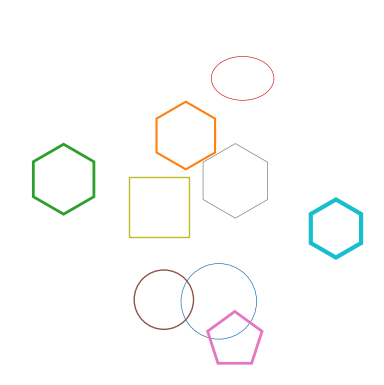[{"shape": "circle", "thickness": 0.5, "radius": 0.49, "center": [0.568, 0.217]}, {"shape": "hexagon", "thickness": 1.5, "radius": 0.44, "center": [0.483, 0.648]}, {"shape": "hexagon", "thickness": 2, "radius": 0.45, "center": [0.165, 0.535]}, {"shape": "oval", "thickness": 0.5, "radius": 0.41, "center": [0.63, 0.796]}, {"shape": "circle", "thickness": 1, "radius": 0.39, "center": [0.426, 0.222]}, {"shape": "pentagon", "thickness": 2, "radius": 0.37, "center": [0.61, 0.117]}, {"shape": "hexagon", "thickness": 0.5, "radius": 0.48, "center": [0.611, 0.53]}, {"shape": "square", "thickness": 1, "radius": 0.39, "center": [0.414, 0.462]}, {"shape": "hexagon", "thickness": 3, "radius": 0.38, "center": [0.873, 0.406]}]